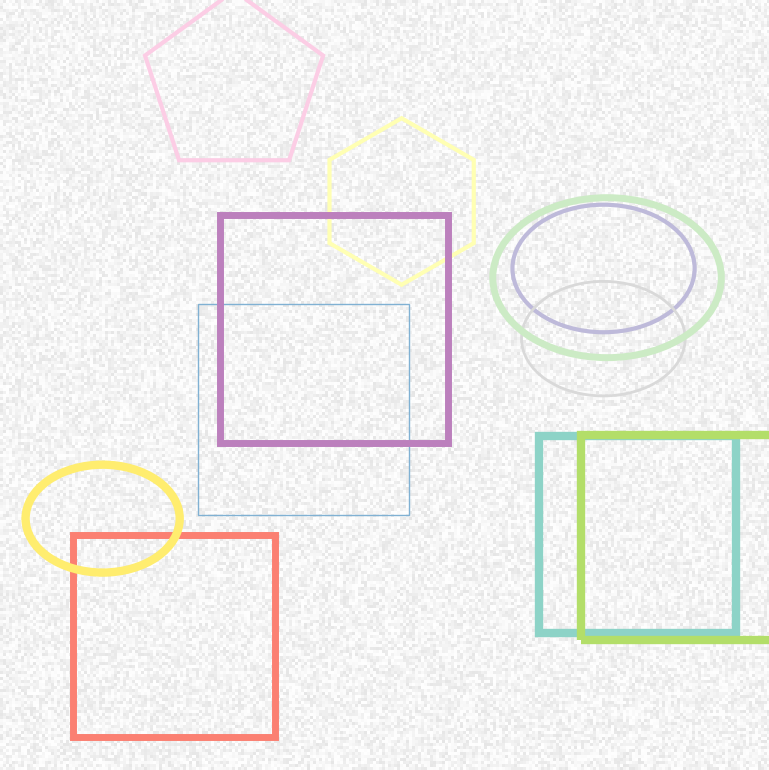[{"shape": "square", "thickness": 3, "radius": 0.64, "center": [0.828, 0.306]}, {"shape": "hexagon", "thickness": 1.5, "radius": 0.54, "center": [0.522, 0.738]}, {"shape": "oval", "thickness": 1.5, "radius": 0.59, "center": [0.784, 0.651]}, {"shape": "square", "thickness": 2.5, "radius": 0.65, "center": [0.226, 0.174]}, {"shape": "square", "thickness": 0.5, "radius": 0.69, "center": [0.395, 0.468]}, {"shape": "square", "thickness": 3, "radius": 0.66, "center": [0.887, 0.302]}, {"shape": "pentagon", "thickness": 1.5, "radius": 0.61, "center": [0.304, 0.89]}, {"shape": "oval", "thickness": 1, "radius": 0.53, "center": [0.784, 0.56]}, {"shape": "square", "thickness": 2.5, "radius": 0.74, "center": [0.433, 0.573]}, {"shape": "oval", "thickness": 2.5, "radius": 0.74, "center": [0.788, 0.639]}, {"shape": "oval", "thickness": 3, "radius": 0.5, "center": [0.133, 0.326]}]